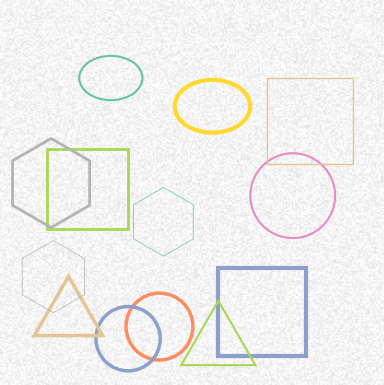[{"shape": "oval", "thickness": 1.5, "radius": 0.41, "center": [0.288, 0.797]}, {"shape": "hexagon", "thickness": 0.5, "radius": 0.45, "center": [0.425, 0.424]}, {"shape": "circle", "thickness": 2.5, "radius": 0.43, "center": [0.414, 0.152]}, {"shape": "circle", "thickness": 2.5, "radius": 0.42, "center": [0.333, 0.12]}, {"shape": "square", "thickness": 3, "radius": 0.57, "center": [0.68, 0.189]}, {"shape": "circle", "thickness": 1.5, "radius": 0.55, "center": [0.76, 0.492]}, {"shape": "triangle", "thickness": 1.5, "radius": 0.56, "center": [0.567, 0.107]}, {"shape": "square", "thickness": 2, "radius": 0.52, "center": [0.227, 0.508]}, {"shape": "oval", "thickness": 3, "radius": 0.49, "center": [0.552, 0.724]}, {"shape": "triangle", "thickness": 2.5, "radius": 0.51, "center": [0.178, 0.18]}, {"shape": "square", "thickness": 1, "radius": 0.56, "center": [0.806, 0.687]}, {"shape": "hexagon", "thickness": 2, "radius": 0.58, "center": [0.133, 0.525]}, {"shape": "hexagon", "thickness": 0.5, "radius": 0.47, "center": [0.139, 0.281]}]